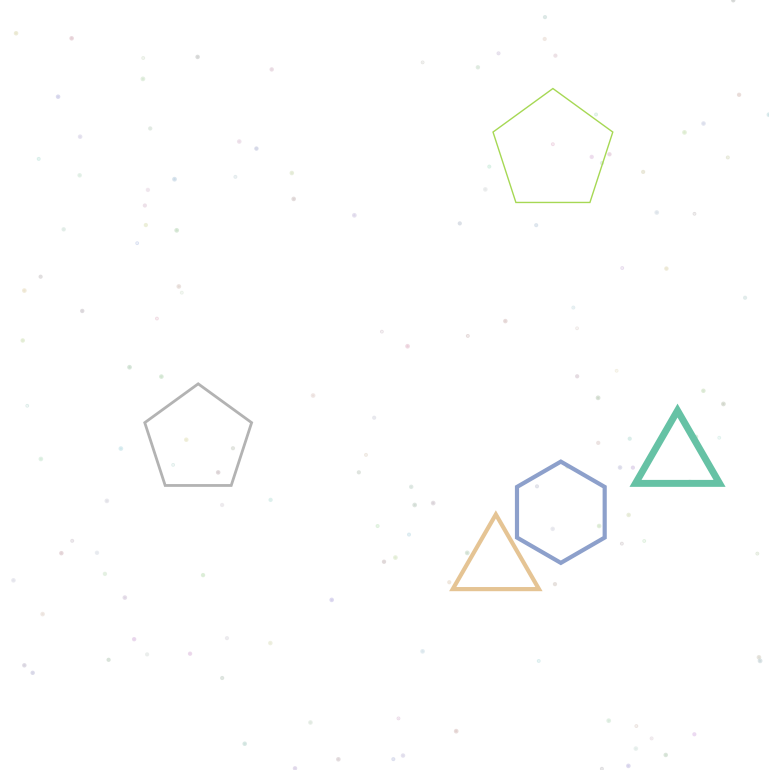[{"shape": "triangle", "thickness": 2.5, "radius": 0.32, "center": [0.88, 0.404]}, {"shape": "hexagon", "thickness": 1.5, "radius": 0.33, "center": [0.728, 0.335]}, {"shape": "pentagon", "thickness": 0.5, "radius": 0.41, "center": [0.718, 0.803]}, {"shape": "triangle", "thickness": 1.5, "radius": 0.32, "center": [0.644, 0.267]}, {"shape": "pentagon", "thickness": 1, "radius": 0.36, "center": [0.257, 0.429]}]